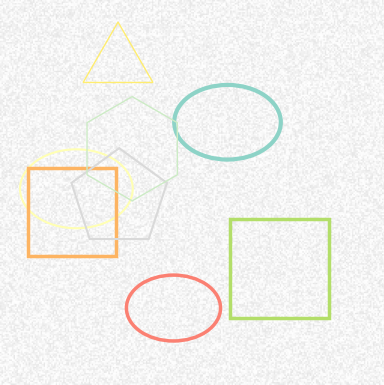[{"shape": "oval", "thickness": 3, "radius": 0.69, "center": [0.591, 0.682]}, {"shape": "oval", "thickness": 1.5, "radius": 0.73, "center": [0.198, 0.51]}, {"shape": "oval", "thickness": 2.5, "radius": 0.61, "center": [0.451, 0.2]}, {"shape": "square", "thickness": 2.5, "radius": 0.57, "center": [0.187, 0.45]}, {"shape": "square", "thickness": 2.5, "radius": 0.64, "center": [0.725, 0.304]}, {"shape": "pentagon", "thickness": 1.5, "radius": 0.65, "center": [0.31, 0.485]}, {"shape": "hexagon", "thickness": 1, "radius": 0.68, "center": [0.343, 0.614]}, {"shape": "triangle", "thickness": 1, "radius": 0.52, "center": [0.307, 0.838]}]